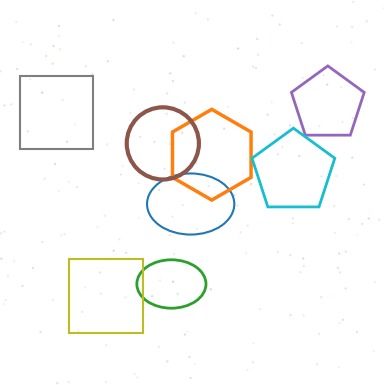[{"shape": "oval", "thickness": 1.5, "radius": 0.57, "center": [0.495, 0.47]}, {"shape": "hexagon", "thickness": 2.5, "radius": 0.59, "center": [0.55, 0.598]}, {"shape": "oval", "thickness": 2, "radius": 0.45, "center": [0.445, 0.262]}, {"shape": "pentagon", "thickness": 2, "radius": 0.5, "center": [0.851, 0.729]}, {"shape": "circle", "thickness": 3, "radius": 0.47, "center": [0.423, 0.627]}, {"shape": "square", "thickness": 1.5, "radius": 0.47, "center": [0.147, 0.707]}, {"shape": "square", "thickness": 1.5, "radius": 0.48, "center": [0.274, 0.232]}, {"shape": "pentagon", "thickness": 2, "radius": 0.57, "center": [0.762, 0.554]}]